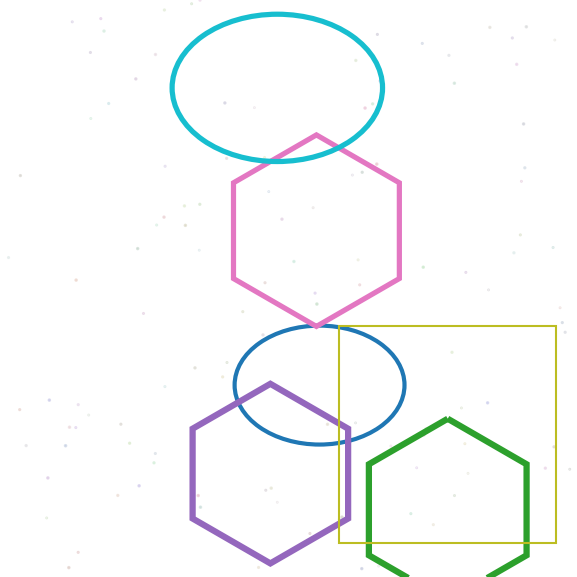[{"shape": "oval", "thickness": 2, "radius": 0.74, "center": [0.553, 0.332]}, {"shape": "hexagon", "thickness": 3, "radius": 0.79, "center": [0.775, 0.116]}, {"shape": "hexagon", "thickness": 3, "radius": 0.78, "center": [0.468, 0.179]}, {"shape": "hexagon", "thickness": 2.5, "radius": 0.83, "center": [0.548, 0.6]}, {"shape": "square", "thickness": 1, "radius": 0.94, "center": [0.775, 0.247]}, {"shape": "oval", "thickness": 2.5, "radius": 0.91, "center": [0.48, 0.847]}]